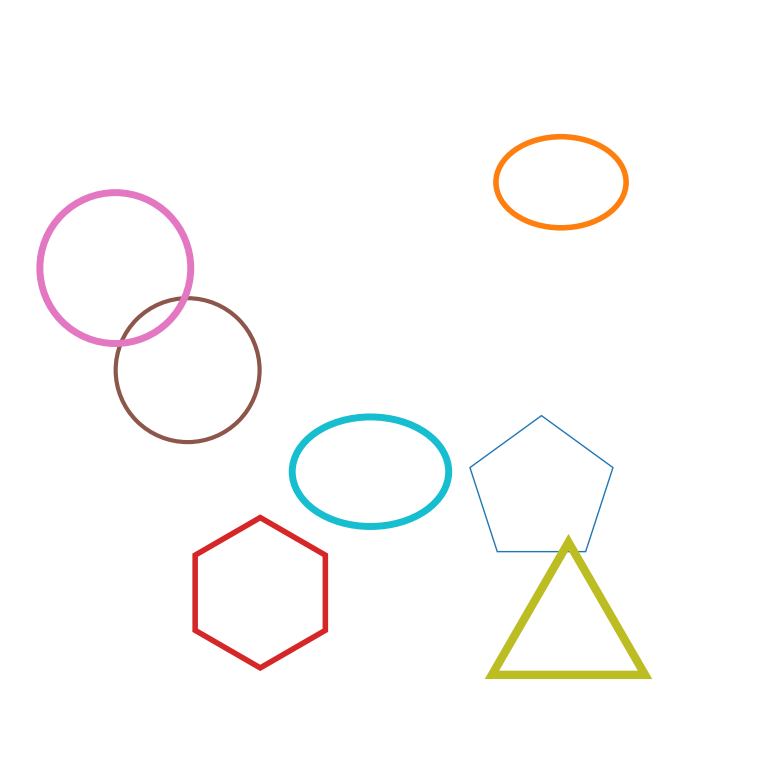[{"shape": "pentagon", "thickness": 0.5, "radius": 0.49, "center": [0.703, 0.363]}, {"shape": "oval", "thickness": 2, "radius": 0.42, "center": [0.729, 0.763]}, {"shape": "hexagon", "thickness": 2, "radius": 0.49, "center": [0.338, 0.23]}, {"shape": "circle", "thickness": 1.5, "radius": 0.47, "center": [0.244, 0.519]}, {"shape": "circle", "thickness": 2.5, "radius": 0.49, "center": [0.15, 0.652]}, {"shape": "triangle", "thickness": 3, "radius": 0.57, "center": [0.738, 0.181]}, {"shape": "oval", "thickness": 2.5, "radius": 0.51, "center": [0.481, 0.387]}]